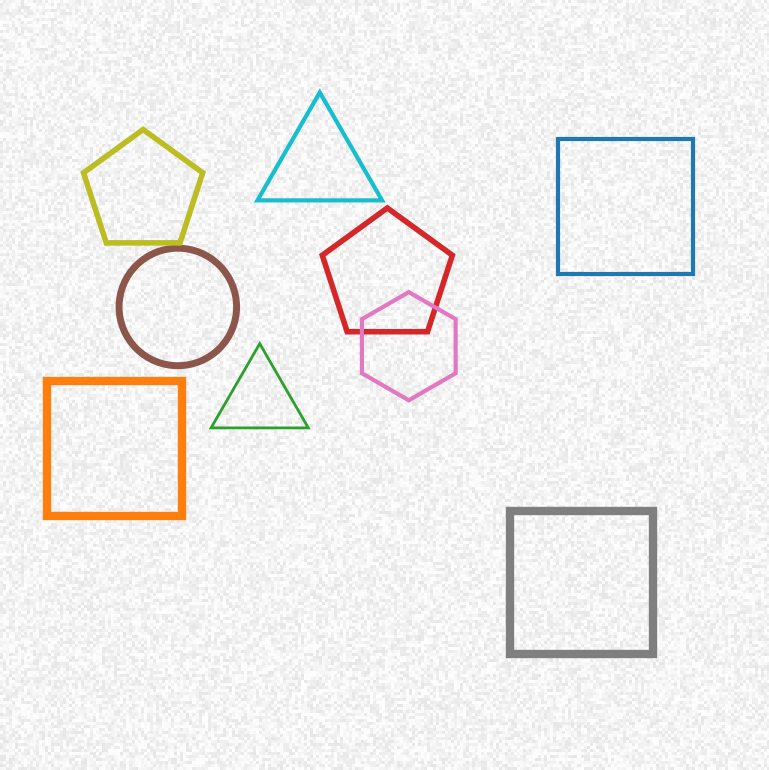[{"shape": "square", "thickness": 1.5, "radius": 0.44, "center": [0.812, 0.732]}, {"shape": "square", "thickness": 3, "radius": 0.44, "center": [0.149, 0.418]}, {"shape": "triangle", "thickness": 1, "radius": 0.36, "center": [0.337, 0.481]}, {"shape": "pentagon", "thickness": 2, "radius": 0.44, "center": [0.503, 0.641]}, {"shape": "circle", "thickness": 2.5, "radius": 0.38, "center": [0.231, 0.601]}, {"shape": "hexagon", "thickness": 1.5, "radius": 0.35, "center": [0.531, 0.55]}, {"shape": "square", "thickness": 3, "radius": 0.46, "center": [0.755, 0.243]}, {"shape": "pentagon", "thickness": 2, "radius": 0.41, "center": [0.186, 0.75]}, {"shape": "triangle", "thickness": 1.5, "radius": 0.47, "center": [0.415, 0.787]}]